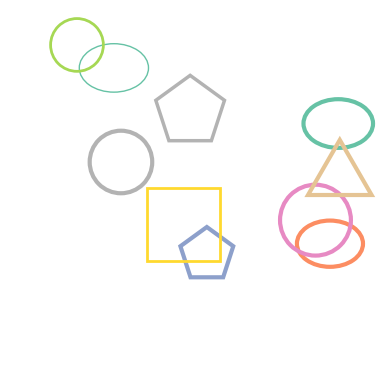[{"shape": "oval", "thickness": 3, "radius": 0.45, "center": [0.879, 0.679]}, {"shape": "oval", "thickness": 1, "radius": 0.45, "center": [0.296, 0.824]}, {"shape": "oval", "thickness": 3, "radius": 0.43, "center": [0.857, 0.367]}, {"shape": "pentagon", "thickness": 3, "radius": 0.36, "center": [0.537, 0.338]}, {"shape": "circle", "thickness": 3, "radius": 0.46, "center": [0.819, 0.428]}, {"shape": "circle", "thickness": 2, "radius": 0.34, "center": [0.2, 0.883]}, {"shape": "square", "thickness": 2, "radius": 0.48, "center": [0.477, 0.417]}, {"shape": "triangle", "thickness": 3, "radius": 0.48, "center": [0.883, 0.541]}, {"shape": "circle", "thickness": 3, "radius": 0.41, "center": [0.314, 0.579]}, {"shape": "pentagon", "thickness": 2.5, "radius": 0.47, "center": [0.494, 0.71]}]